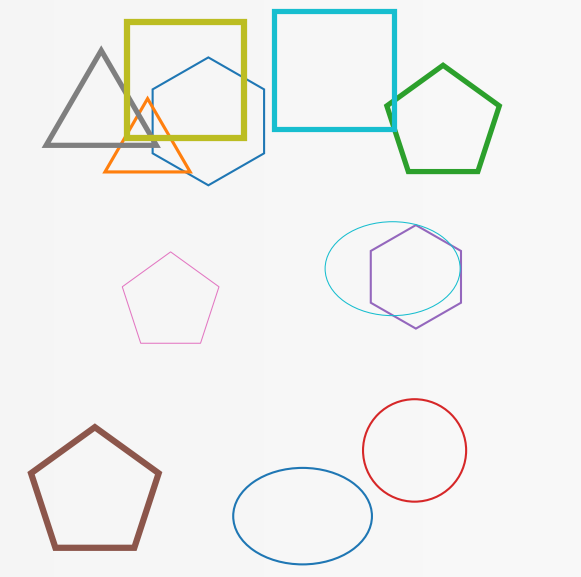[{"shape": "oval", "thickness": 1, "radius": 0.6, "center": [0.521, 0.105]}, {"shape": "hexagon", "thickness": 1, "radius": 0.55, "center": [0.358, 0.789]}, {"shape": "triangle", "thickness": 1.5, "radius": 0.42, "center": [0.254, 0.744]}, {"shape": "pentagon", "thickness": 2.5, "radius": 0.51, "center": [0.762, 0.784]}, {"shape": "circle", "thickness": 1, "radius": 0.44, "center": [0.713, 0.219]}, {"shape": "hexagon", "thickness": 1, "radius": 0.45, "center": [0.715, 0.52]}, {"shape": "pentagon", "thickness": 3, "radius": 0.58, "center": [0.163, 0.144]}, {"shape": "pentagon", "thickness": 0.5, "radius": 0.44, "center": [0.294, 0.476]}, {"shape": "triangle", "thickness": 2.5, "radius": 0.55, "center": [0.174, 0.802]}, {"shape": "square", "thickness": 3, "radius": 0.5, "center": [0.319, 0.861]}, {"shape": "square", "thickness": 2.5, "radius": 0.51, "center": [0.575, 0.878]}, {"shape": "oval", "thickness": 0.5, "radius": 0.58, "center": [0.676, 0.534]}]